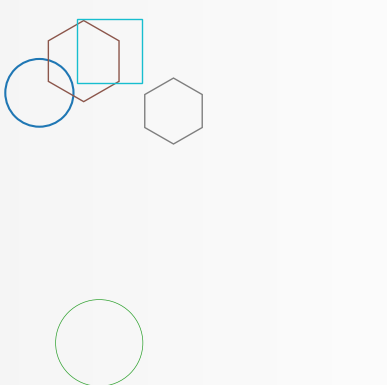[{"shape": "circle", "thickness": 1.5, "radius": 0.44, "center": [0.102, 0.759]}, {"shape": "circle", "thickness": 0.5, "radius": 0.56, "center": [0.256, 0.109]}, {"shape": "hexagon", "thickness": 1, "radius": 0.53, "center": [0.216, 0.841]}, {"shape": "hexagon", "thickness": 1, "radius": 0.43, "center": [0.448, 0.712]}, {"shape": "square", "thickness": 1, "radius": 0.42, "center": [0.282, 0.867]}]